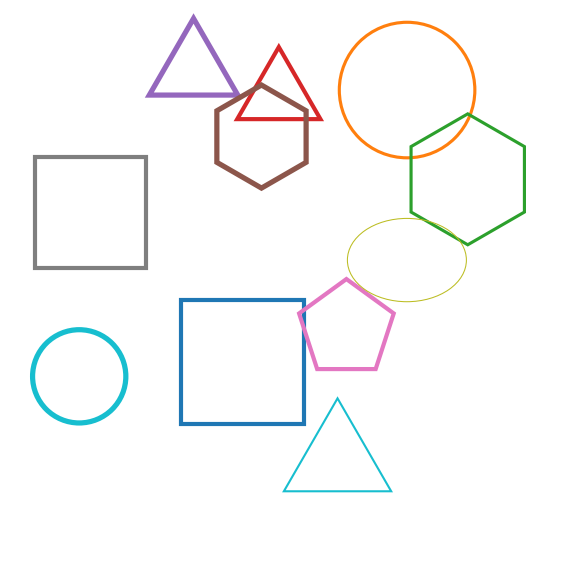[{"shape": "square", "thickness": 2, "radius": 0.53, "center": [0.42, 0.372]}, {"shape": "circle", "thickness": 1.5, "radius": 0.59, "center": [0.705, 0.843]}, {"shape": "hexagon", "thickness": 1.5, "radius": 0.57, "center": [0.81, 0.689]}, {"shape": "triangle", "thickness": 2, "radius": 0.42, "center": [0.483, 0.834]}, {"shape": "triangle", "thickness": 2.5, "radius": 0.44, "center": [0.335, 0.879]}, {"shape": "hexagon", "thickness": 2.5, "radius": 0.45, "center": [0.453, 0.763]}, {"shape": "pentagon", "thickness": 2, "radius": 0.43, "center": [0.6, 0.43]}, {"shape": "square", "thickness": 2, "radius": 0.48, "center": [0.157, 0.631]}, {"shape": "oval", "thickness": 0.5, "radius": 0.52, "center": [0.705, 0.549]}, {"shape": "triangle", "thickness": 1, "radius": 0.54, "center": [0.584, 0.202]}, {"shape": "circle", "thickness": 2.5, "radius": 0.4, "center": [0.137, 0.347]}]